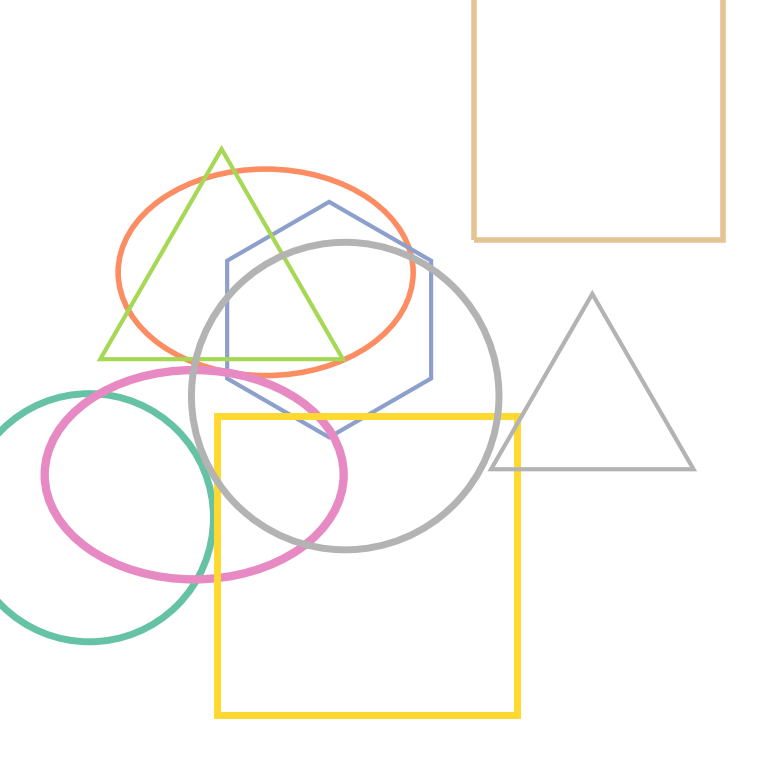[{"shape": "circle", "thickness": 2.5, "radius": 0.81, "center": [0.116, 0.328]}, {"shape": "oval", "thickness": 2, "radius": 0.96, "center": [0.345, 0.646]}, {"shape": "hexagon", "thickness": 1.5, "radius": 0.76, "center": [0.427, 0.585]}, {"shape": "oval", "thickness": 3, "radius": 0.97, "center": [0.252, 0.383]}, {"shape": "triangle", "thickness": 1.5, "radius": 0.91, "center": [0.288, 0.625]}, {"shape": "square", "thickness": 2.5, "radius": 0.97, "center": [0.477, 0.266]}, {"shape": "square", "thickness": 2, "radius": 0.81, "center": [0.777, 0.85]}, {"shape": "circle", "thickness": 2.5, "radius": 1.0, "center": [0.448, 0.486]}, {"shape": "triangle", "thickness": 1.5, "radius": 0.76, "center": [0.769, 0.466]}]